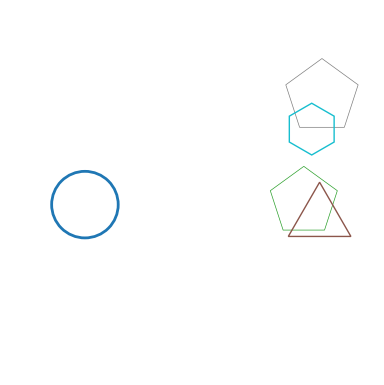[{"shape": "circle", "thickness": 2, "radius": 0.43, "center": [0.221, 0.469]}, {"shape": "pentagon", "thickness": 0.5, "radius": 0.46, "center": [0.789, 0.476]}, {"shape": "triangle", "thickness": 1, "radius": 0.47, "center": [0.83, 0.433]}, {"shape": "pentagon", "thickness": 0.5, "radius": 0.49, "center": [0.836, 0.749]}, {"shape": "hexagon", "thickness": 1, "radius": 0.34, "center": [0.81, 0.665]}]